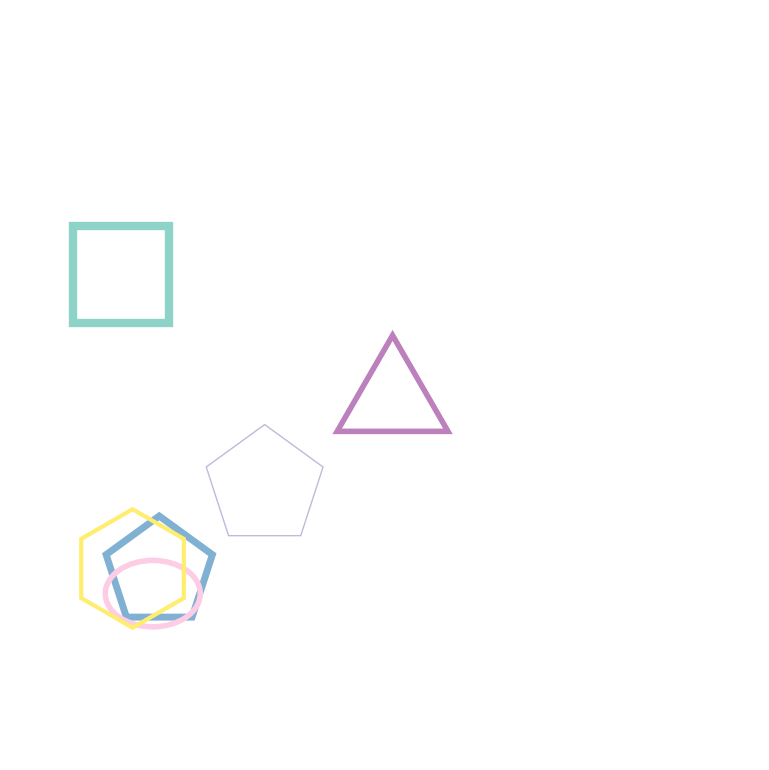[{"shape": "square", "thickness": 3, "radius": 0.31, "center": [0.157, 0.643]}, {"shape": "pentagon", "thickness": 0.5, "radius": 0.4, "center": [0.344, 0.369]}, {"shape": "pentagon", "thickness": 2.5, "radius": 0.36, "center": [0.207, 0.257]}, {"shape": "oval", "thickness": 2, "radius": 0.31, "center": [0.198, 0.229]}, {"shape": "triangle", "thickness": 2, "radius": 0.42, "center": [0.51, 0.481]}, {"shape": "hexagon", "thickness": 1.5, "radius": 0.38, "center": [0.172, 0.262]}]